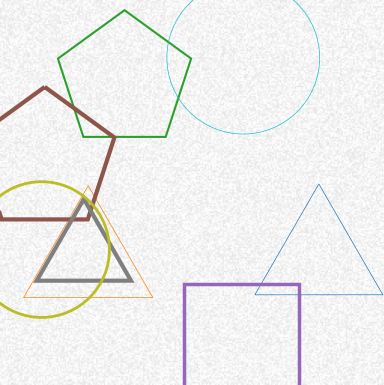[{"shape": "triangle", "thickness": 0.5, "radius": 0.96, "center": [0.828, 0.33]}, {"shape": "triangle", "thickness": 0.5, "radius": 0.97, "center": [0.229, 0.324]}, {"shape": "pentagon", "thickness": 1.5, "radius": 0.91, "center": [0.323, 0.792]}, {"shape": "square", "thickness": 2.5, "radius": 0.75, "center": [0.628, 0.113]}, {"shape": "pentagon", "thickness": 3, "radius": 0.95, "center": [0.116, 0.584]}, {"shape": "triangle", "thickness": 3, "radius": 0.71, "center": [0.218, 0.342]}, {"shape": "circle", "thickness": 2, "radius": 0.88, "center": [0.108, 0.352]}, {"shape": "circle", "thickness": 0.5, "radius": 0.99, "center": [0.632, 0.85]}]